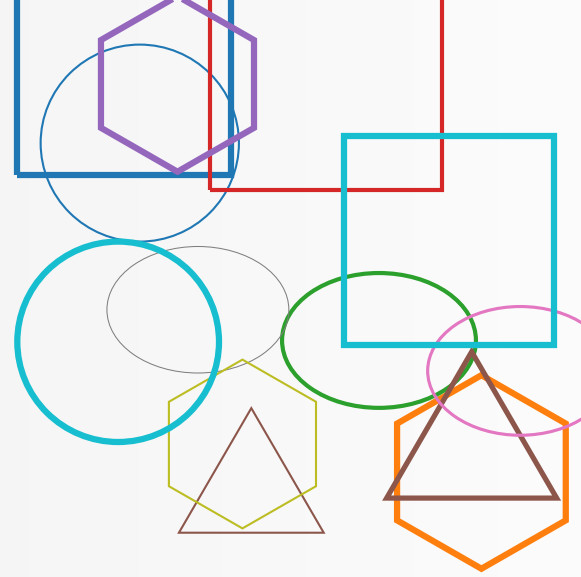[{"shape": "square", "thickness": 3, "radius": 0.92, "center": [0.213, 0.88]}, {"shape": "circle", "thickness": 1, "radius": 0.85, "center": [0.24, 0.751]}, {"shape": "hexagon", "thickness": 3, "radius": 0.84, "center": [0.828, 0.182]}, {"shape": "oval", "thickness": 2, "radius": 0.83, "center": [0.652, 0.41]}, {"shape": "square", "thickness": 2, "radius": 1.0, "center": [0.56, 0.869]}, {"shape": "hexagon", "thickness": 3, "radius": 0.76, "center": [0.305, 0.854]}, {"shape": "triangle", "thickness": 2.5, "radius": 0.84, "center": [0.811, 0.221]}, {"shape": "triangle", "thickness": 1, "radius": 0.72, "center": [0.432, 0.149]}, {"shape": "oval", "thickness": 1.5, "radius": 0.8, "center": [0.895, 0.357]}, {"shape": "oval", "thickness": 0.5, "radius": 0.78, "center": [0.34, 0.463]}, {"shape": "hexagon", "thickness": 1, "radius": 0.73, "center": [0.417, 0.23]}, {"shape": "square", "thickness": 3, "radius": 0.9, "center": [0.772, 0.582]}, {"shape": "circle", "thickness": 3, "radius": 0.87, "center": [0.203, 0.407]}]